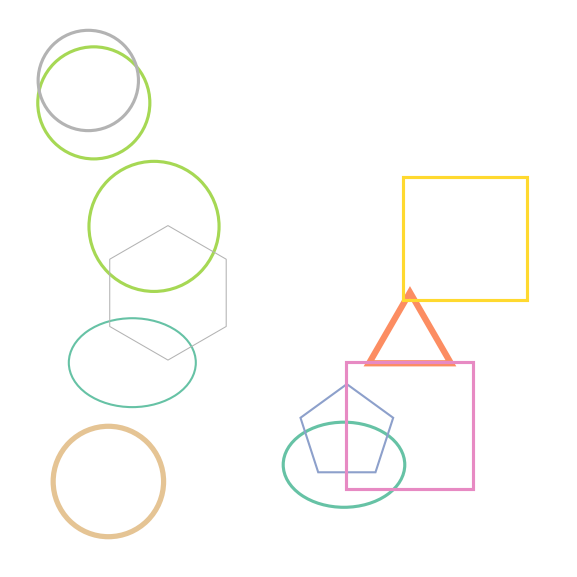[{"shape": "oval", "thickness": 1.5, "radius": 0.53, "center": [0.596, 0.194]}, {"shape": "oval", "thickness": 1, "radius": 0.55, "center": [0.229, 0.371]}, {"shape": "triangle", "thickness": 3, "radius": 0.41, "center": [0.71, 0.411]}, {"shape": "pentagon", "thickness": 1, "radius": 0.42, "center": [0.601, 0.25]}, {"shape": "square", "thickness": 1.5, "radius": 0.55, "center": [0.709, 0.262]}, {"shape": "circle", "thickness": 1.5, "radius": 0.56, "center": [0.267, 0.607]}, {"shape": "circle", "thickness": 1.5, "radius": 0.49, "center": [0.162, 0.821]}, {"shape": "square", "thickness": 1.5, "radius": 0.54, "center": [0.805, 0.586]}, {"shape": "circle", "thickness": 2.5, "radius": 0.48, "center": [0.188, 0.165]}, {"shape": "circle", "thickness": 1.5, "radius": 0.43, "center": [0.153, 0.86]}, {"shape": "hexagon", "thickness": 0.5, "radius": 0.58, "center": [0.291, 0.492]}]